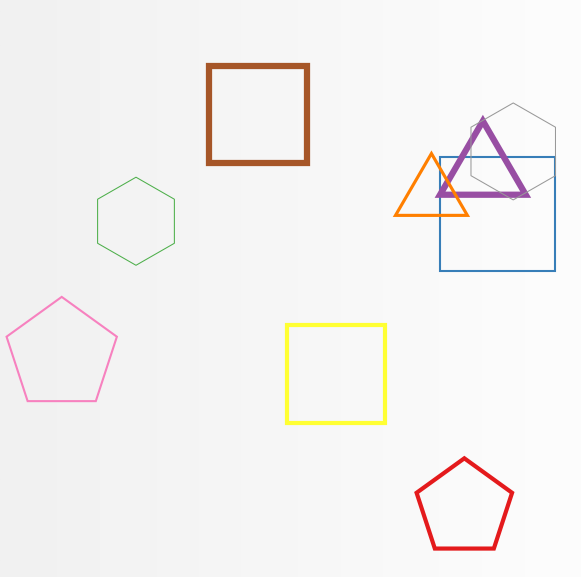[{"shape": "pentagon", "thickness": 2, "radius": 0.43, "center": [0.799, 0.119]}, {"shape": "square", "thickness": 1, "radius": 0.49, "center": [0.856, 0.629]}, {"shape": "hexagon", "thickness": 0.5, "radius": 0.38, "center": [0.234, 0.616]}, {"shape": "triangle", "thickness": 3, "radius": 0.43, "center": [0.831, 0.704]}, {"shape": "triangle", "thickness": 1.5, "radius": 0.36, "center": [0.742, 0.662]}, {"shape": "square", "thickness": 2, "radius": 0.42, "center": [0.578, 0.351]}, {"shape": "square", "thickness": 3, "radius": 0.42, "center": [0.443, 0.8]}, {"shape": "pentagon", "thickness": 1, "radius": 0.5, "center": [0.106, 0.385]}, {"shape": "hexagon", "thickness": 0.5, "radius": 0.42, "center": [0.883, 0.737]}]